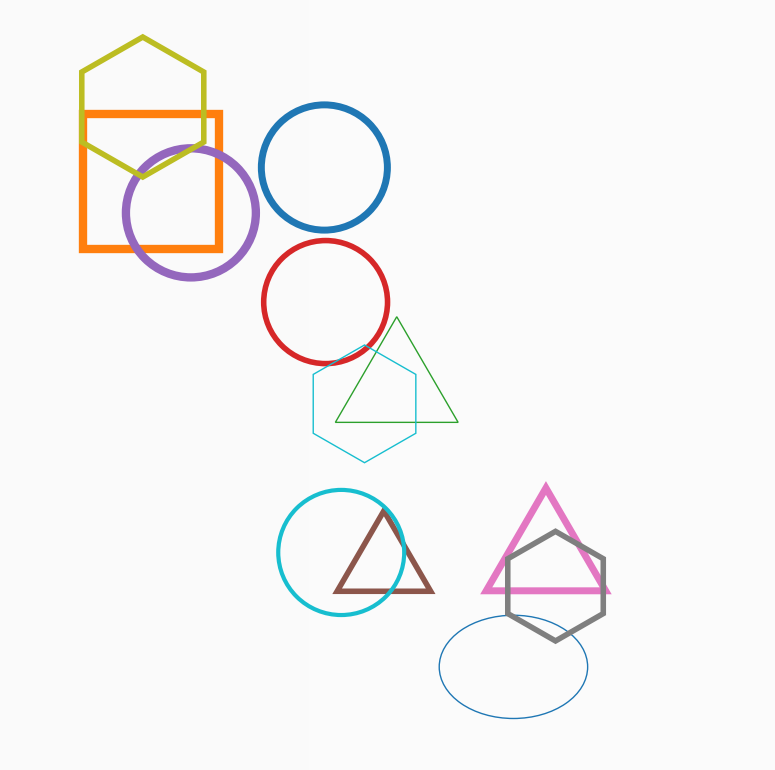[{"shape": "oval", "thickness": 0.5, "radius": 0.48, "center": [0.663, 0.134]}, {"shape": "circle", "thickness": 2.5, "radius": 0.41, "center": [0.419, 0.782]}, {"shape": "square", "thickness": 3, "radius": 0.44, "center": [0.195, 0.764]}, {"shape": "triangle", "thickness": 0.5, "radius": 0.46, "center": [0.512, 0.497]}, {"shape": "circle", "thickness": 2, "radius": 0.4, "center": [0.42, 0.608]}, {"shape": "circle", "thickness": 3, "radius": 0.42, "center": [0.246, 0.724]}, {"shape": "triangle", "thickness": 2, "radius": 0.35, "center": [0.495, 0.267]}, {"shape": "triangle", "thickness": 2.5, "radius": 0.44, "center": [0.704, 0.277]}, {"shape": "hexagon", "thickness": 2, "radius": 0.36, "center": [0.717, 0.239]}, {"shape": "hexagon", "thickness": 2, "radius": 0.45, "center": [0.184, 0.861]}, {"shape": "circle", "thickness": 1.5, "radius": 0.41, "center": [0.44, 0.283]}, {"shape": "hexagon", "thickness": 0.5, "radius": 0.38, "center": [0.47, 0.476]}]